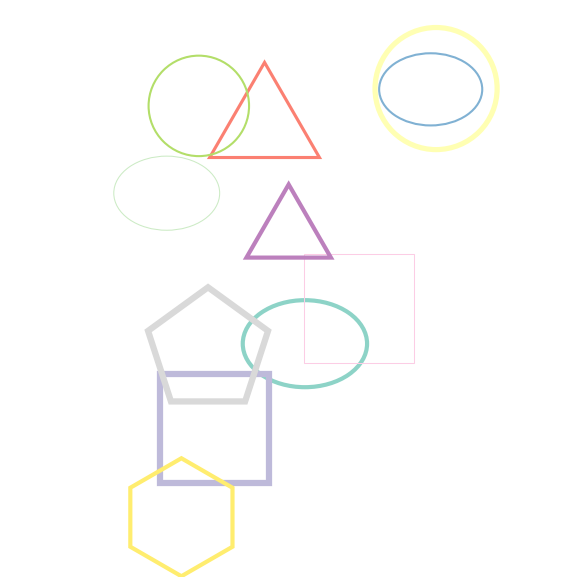[{"shape": "oval", "thickness": 2, "radius": 0.54, "center": [0.528, 0.404]}, {"shape": "circle", "thickness": 2.5, "radius": 0.53, "center": [0.755, 0.846]}, {"shape": "square", "thickness": 3, "radius": 0.47, "center": [0.371, 0.257]}, {"shape": "triangle", "thickness": 1.5, "radius": 0.55, "center": [0.458, 0.781]}, {"shape": "oval", "thickness": 1, "radius": 0.45, "center": [0.746, 0.844]}, {"shape": "circle", "thickness": 1, "radius": 0.43, "center": [0.344, 0.816]}, {"shape": "square", "thickness": 0.5, "radius": 0.47, "center": [0.622, 0.465]}, {"shape": "pentagon", "thickness": 3, "radius": 0.55, "center": [0.36, 0.392]}, {"shape": "triangle", "thickness": 2, "radius": 0.42, "center": [0.5, 0.595]}, {"shape": "oval", "thickness": 0.5, "radius": 0.46, "center": [0.289, 0.665]}, {"shape": "hexagon", "thickness": 2, "radius": 0.51, "center": [0.314, 0.103]}]